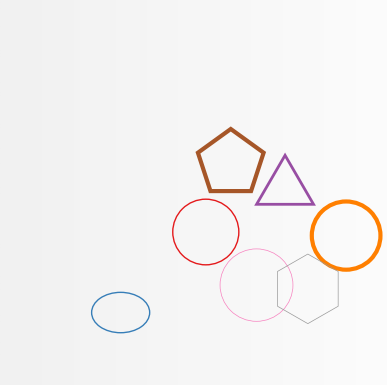[{"shape": "circle", "thickness": 1, "radius": 0.43, "center": [0.531, 0.397]}, {"shape": "oval", "thickness": 1, "radius": 0.37, "center": [0.311, 0.188]}, {"shape": "triangle", "thickness": 2, "radius": 0.42, "center": [0.736, 0.512]}, {"shape": "circle", "thickness": 3, "radius": 0.44, "center": [0.893, 0.388]}, {"shape": "pentagon", "thickness": 3, "radius": 0.45, "center": [0.596, 0.576]}, {"shape": "circle", "thickness": 0.5, "radius": 0.47, "center": [0.662, 0.259]}, {"shape": "hexagon", "thickness": 0.5, "radius": 0.45, "center": [0.794, 0.25]}]